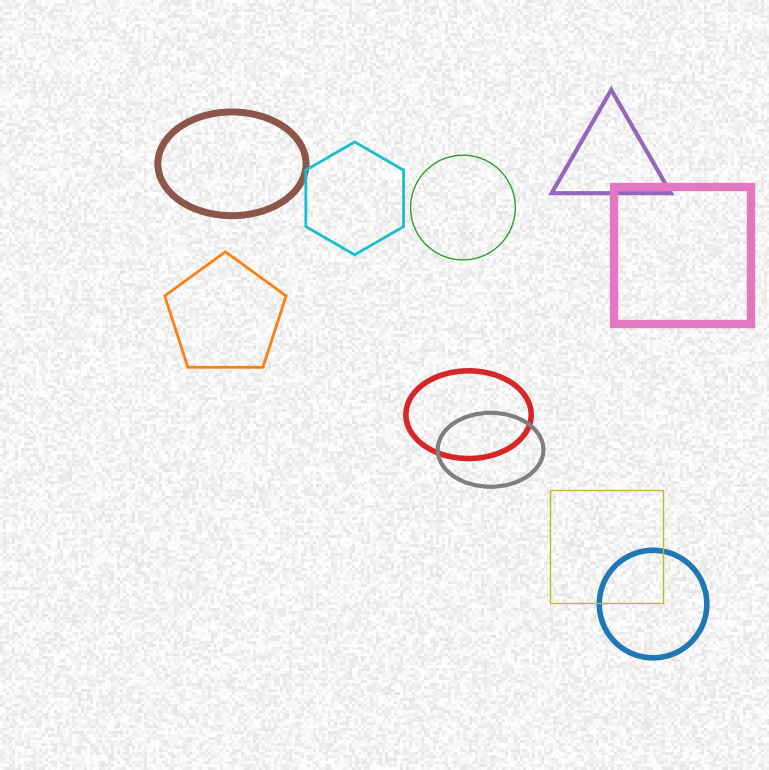[{"shape": "circle", "thickness": 2, "radius": 0.35, "center": [0.848, 0.215]}, {"shape": "pentagon", "thickness": 1, "radius": 0.41, "center": [0.293, 0.59]}, {"shape": "circle", "thickness": 0.5, "radius": 0.34, "center": [0.601, 0.73]}, {"shape": "oval", "thickness": 2, "radius": 0.41, "center": [0.608, 0.461]}, {"shape": "triangle", "thickness": 1.5, "radius": 0.45, "center": [0.794, 0.794]}, {"shape": "oval", "thickness": 2.5, "radius": 0.48, "center": [0.301, 0.787]}, {"shape": "square", "thickness": 3, "radius": 0.45, "center": [0.886, 0.668]}, {"shape": "oval", "thickness": 1.5, "radius": 0.34, "center": [0.637, 0.416]}, {"shape": "square", "thickness": 0.5, "radius": 0.36, "center": [0.788, 0.29]}, {"shape": "hexagon", "thickness": 1, "radius": 0.37, "center": [0.461, 0.742]}]